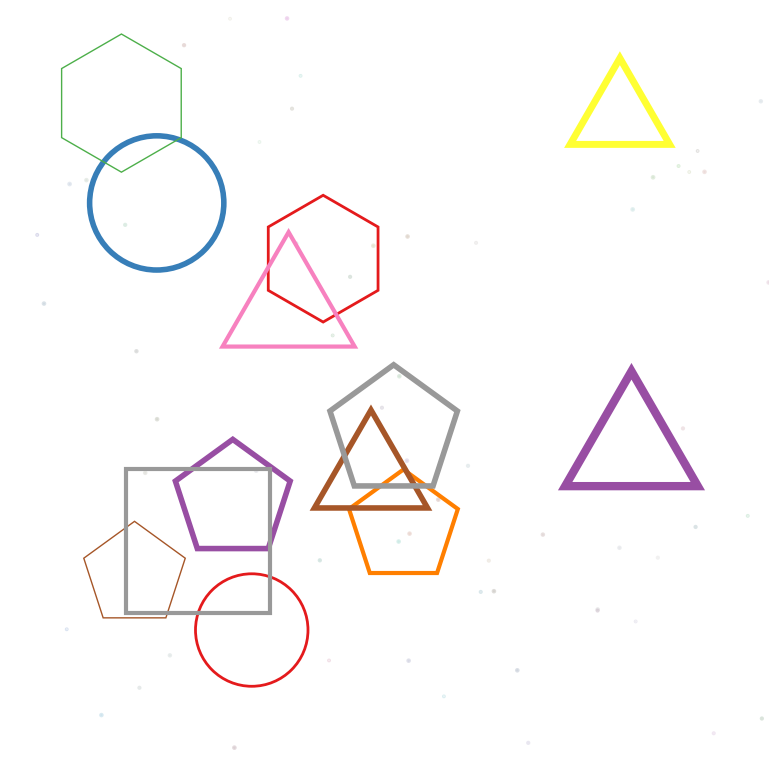[{"shape": "hexagon", "thickness": 1, "radius": 0.41, "center": [0.42, 0.664]}, {"shape": "circle", "thickness": 1, "radius": 0.37, "center": [0.327, 0.182]}, {"shape": "circle", "thickness": 2, "radius": 0.44, "center": [0.204, 0.736]}, {"shape": "hexagon", "thickness": 0.5, "radius": 0.45, "center": [0.158, 0.866]}, {"shape": "triangle", "thickness": 3, "radius": 0.5, "center": [0.82, 0.418]}, {"shape": "pentagon", "thickness": 2, "radius": 0.39, "center": [0.302, 0.351]}, {"shape": "pentagon", "thickness": 1.5, "radius": 0.37, "center": [0.524, 0.316]}, {"shape": "triangle", "thickness": 2.5, "radius": 0.37, "center": [0.805, 0.85]}, {"shape": "triangle", "thickness": 2, "radius": 0.42, "center": [0.482, 0.383]}, {"shape": "pentagon", "thickness": 0.5, "radius": 0.35, "center": [0.175, 0.254]}, {"shape": "triangle", "thickness": 1.5, "radius": 0.5, "center": [0.375, 0.599]}, {"shape": "pentagon", "thickness": 2, "radius": 0.43, "center": [0.511, 0.439]}, {"shape": "square", "thickness": 1.5, "radius": 0.47, "center": [0.257, 0.297]}]